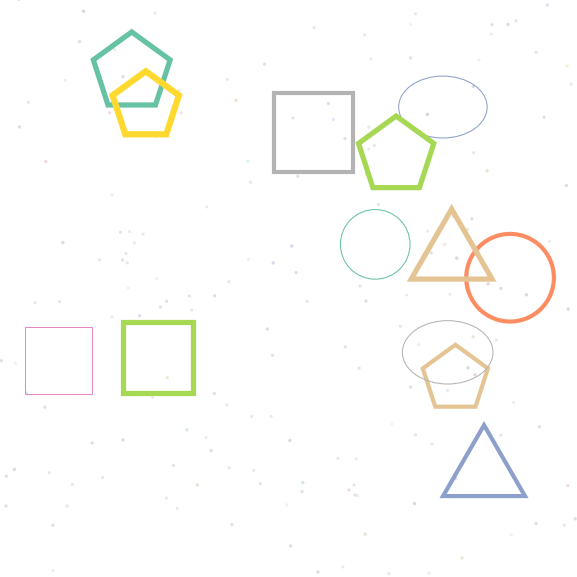[{"shape": "pentagon", "thickness": 2.5, "radius": 0.35, "center": [0.228, 0.874]}, {"shape": "circle", "thickness": 0.5, "radius": 0.3, "center": [0.65, 0.576]}, {"shape": "circle", "thickness": 2, "radius": 0.38, "center": [0.883, 0.518]}, {"shape": "oval", "thickness": 0.5, "radius": 0.38, "center": [0.767, 0.814]}, {"shape": "triangle", "thickness": 2, "radius": 0.41, "center": [0.838, 0.181]}, {"shape": "square", "thickness": 0.5, "radius": 0.29, "center": [0.102, 0.375]}, {"shape": "square", "thickness": 2.5, "radius": 0.31, "center": [0.274, 0.38]}, {"shape": "pentagon", "thickness": 2.5, "radius": 0.34, "center": [0.686, 0.73]}, {"shape": "pentagon", "thickness": 3, "radius": 0.3, "center": [0.252, 0.815]}, {"shape": "pentagon", "thickness": 2, "radius": 0.3, "center": [0.789, 0.343]}, {"shape": "triangle", "thickness": 2.5, "radius": 0.4, "center": [0.782, 0.556]}, {"shape": "oval", "thickness": 0.5, "radius": 0.39, "center": [0.775, 0.389]}, {"shape": "square", "thickness": 2, "radius": 0.34, "center": [0.543, 0.77]}]